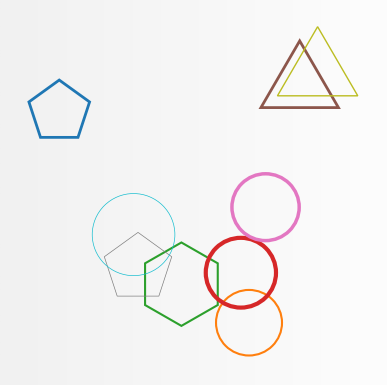[{"shape": "pentagon", "thickness": 2, "radius": 0.41, "center": [0.153, 0.71]}, {"shape": "circle", "thickness": 1.5, "radius": 0.43, "center": [0.643, 0.162]}, {"shape": "hexagon", "thickness": 1.5, "radius": 0.54, "center": [0.468, 0.262]}, {"shape": "circle", "thickness": 3, "radius": 0.45, "center": [0.622, 0.292]}, {"shape": "triangle", "thickness": 2, "radius": 0.58, "center": [0.773, 0.778]}, {"shape": "circle", "thickness": 2.5, "radius": 0.43, "center": [0.685, 0.462]}, {"shape": "pentagon", "thickness": 0.5, "radius": 0.46, "center": [0.356, 0.305]}, {"shape": "triangle", "thickness": 1, "radius": 0.6, "center": [0.82, 0.811]}, {"shape": "circle", "thickness": 0.5, "radius": 0.53, "center": [0.345, 0.391]}]